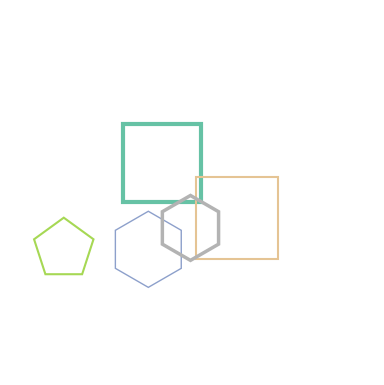[{"shape": "square", "thickness": 3, "radius": 0.5, "center": [0.421, 0.577]}, {"shape": "hexagon", "thickness": 1, "radius": 0.49, "center": [0.385, 0.352]}, {"shape": "pentagon", "thickness": 1.5, "radius": 0.41, "center": [0.166, 0.353]}, {"shape": "square", "thickness": 1.5, "radius": 0.53, "center": [0.616, 0.433]}, {"shape": "hexagon", "thickness": 2.5, "radius": 0.42, "center": [0.495, 0.408]}]